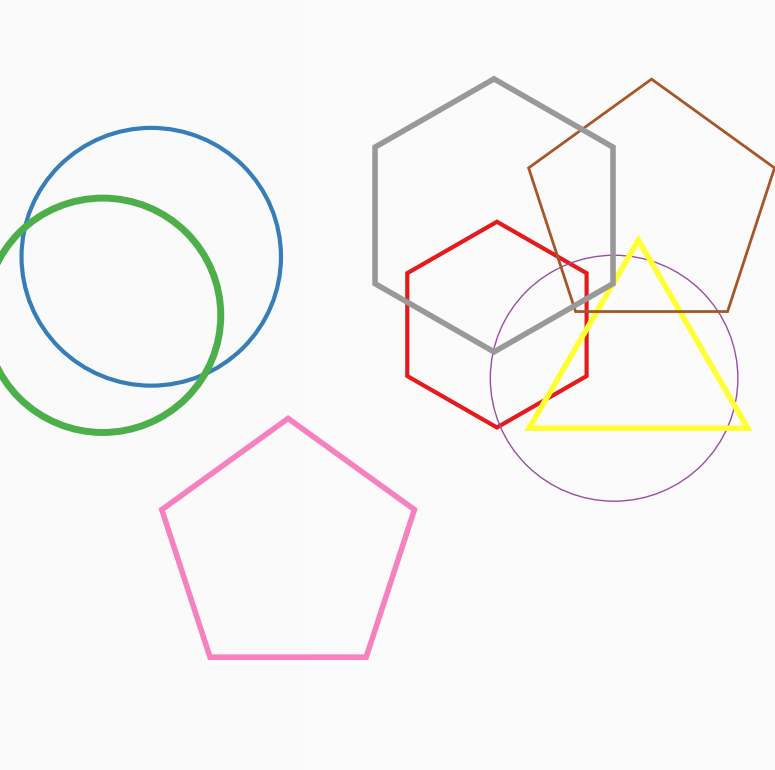[{"shape": "hexagon", "thickness": 1.5, "radius": 0.67, "center": [0.641, 0.578]}, {"shape": "circle", "thickness": 1.5, "radius": 0.84, "center": [0.195, 0.667]}, {"shape": "circle", "thickness": 2.5, "radius": 0.76, "center": [0.133, 0.591]}, {"shape": "circle", "thickness": 0.5, "radius": 0.8, "center": [0.792, 0.509]}, {"shape": "triangle", "thickness": 2, "radius": 0.81, "center": [0.824, 0.525]}, {"shape": "pentagon", "thickness": 1, "radius": 0.83, "center": [0.841, 0.73]}, {"shape": "pentagon", "thickness": 2, "radius": 0.86, "center": [0.372, 0.285]}, {"shape": "hexagon", "thickness": 2, "radius": 0.89, "center": [0.637, 0.72]}]